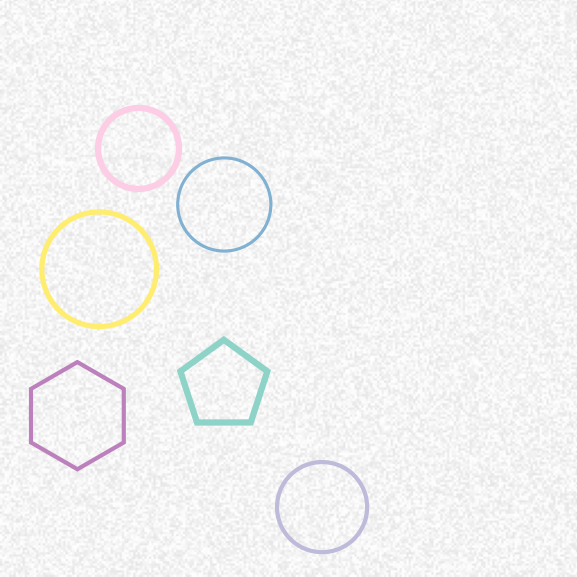[{"shape": "pentagon", "thickness": 3, "radius": 0.4, "center": [0.388, 0.332]}, {"shape": "circle", "thickness": 2, "radius": 0.39, "center": [0.558, 0.121]}, {"shape": "circle", "thickness": 1.5, "radius": 0.4, "center": [0.388, 0.645]}, {"shape": "circle", "thickness": 3, "radius": 0.35, "center": [0.24, 0.742]}, {"shape": "hexagon", "thickness": 2, "radius": 0.46, "center": [0.134, 0.279]}, {"shape": "circle", "thickness": 2.5, "radius": 0.5, "center": [0.172, 0.533]}]